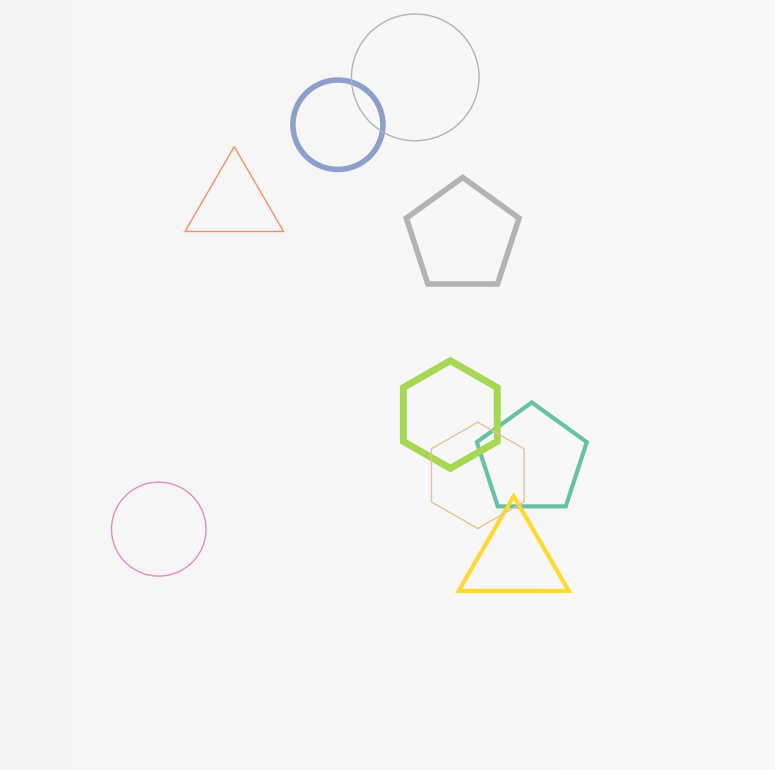[{"shape": "pentagon", "thickness": 1.5, "radius": 0.37, "center": [0.686, 0.403]}, {"shape": "triangle", "thickness": 0.5, "radius": 0.37, "center": [0.302, 0.736]}, {"shape": "circle", "thickness": 2, "radius": 0.29, "center": [0.436, 0.838]}, {"shape": "circle", "thickness": 0.5, "radius": 0.3, "center": [0.205, 0.313]}, {"shape": "hexagon", "thickness": 2.5, "radius": 0.35, "center": [0.581, 0.462]}, {"shape": "triangle", "thickness": 1.5, "radius": 0.41, "center": [0.663, 0.274]}, {"shape": "hexagon", "thickness": 0.5, "radius": 0.35, "center": [0.616, 0.383]}, {"shape": "pentagon", "thickness": 2, "radius": 0.38, "center": [0.597, 0.693]}, {"shape": "circle", "thickness": 0.5, "radius": 0.41, "center": [0.536, 0.9]}]